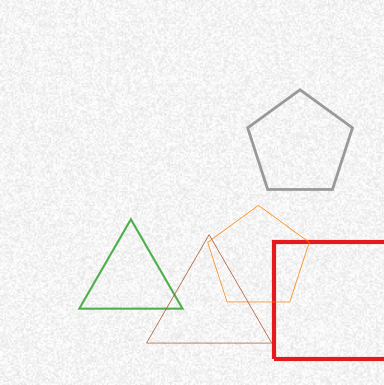[{"shape": "square", "thickness": 3, "radius": 0.76, "center": [0.863, 0.219]}, {"shape": "triangle", "thickness": 1.5, "radius": 0.77, "center": [0.34, 0.276]}, {"shape": "pentagon", "thickness": 0.5, "radius": 0.69, "center": [0.671, 0.328]}, {"shape": "triangle", "thickness": 0.5, "radius": 0.94, "center": [0.543, 0.203]}, {"shape": "pentagon", "thickness": 2, "radius": 0.72, "center": [0.779, 0.624]}]